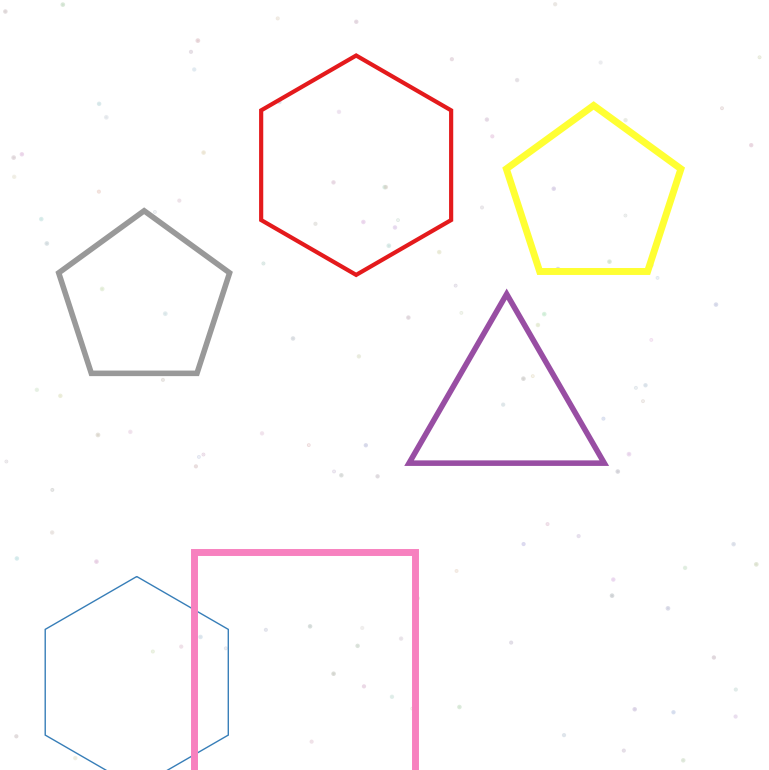[{"shape": "hexagon", "thickness": 1.5, "radius": 0.71, "center": [0.463, 0.785]}, {"shape": "hexagon", "thickness": 0.5, "radius": 0.69, "center": [0.178, 0.114]}, {"shape": "triangle", "thickness": 2, "radius": 0.73, "center": [0.658, 0.472]}, {"shape": "pentagon", "thickness": 2.5, "radius": 0.6, "center": [0.771, 0.744]}, {"shape": "square", "thickness": 2.5, "radius": 0.72, "center": [0.396, 0.14]}, {"shape": "pentagon", "thickness": 2, "radius": 0.58, "center": [0.187, 0.61]}]